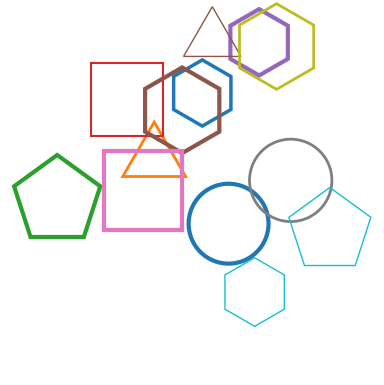[{"shape": "circle", "thickness": 3, "radius": 0.52, "center": [0.594, 0.419]}, {"shape": "hexagon", "thickness": 2.5, "radius": 0.43, "center": [0.525, 0.758]}, {"shape": "triangle", "thickness": 2, "radius": 0.47, "center": [0.401, 0.589]}, {"shape": "pentagon", "thickness": 3, "radius": 0.59, "center": [0.149, 0.48]}, {"shape": "square", "thickness": 1.5, "radius": 0.47, "center": [0.33, 0.742]}, {"shape": "hexagon", "thickness": 3, "radius": 0.43, "center": [0.673, 0.89]}, {"shape": "hexagon", "thickness": 3, "radius": 0.56, "center": [0.473, 0.714]}, {"shape": "triangle", "thickness": 1, "radius": 0.43, "center": [0.551, 0.896]}, {"shape": "square", "thickness": 3, "radius": 0.51, "center": [0.371, 0.505]}, {"shape": "circle", "thickness": 2, "radius": 0.53, "center": [0.755, 0.532]}, {"shape": "hexagon", "thickness": 2, "radius": 0.56, "center": [0.718, 0.879]}, {"shape": "hexagon", "thickness": 1, "radius": 0.45, "center": [0.661, 0.241]}, {"shape": "pentagon", "thickness": 1, "radius": 0.56, "center": [0.857, 0.401]}]